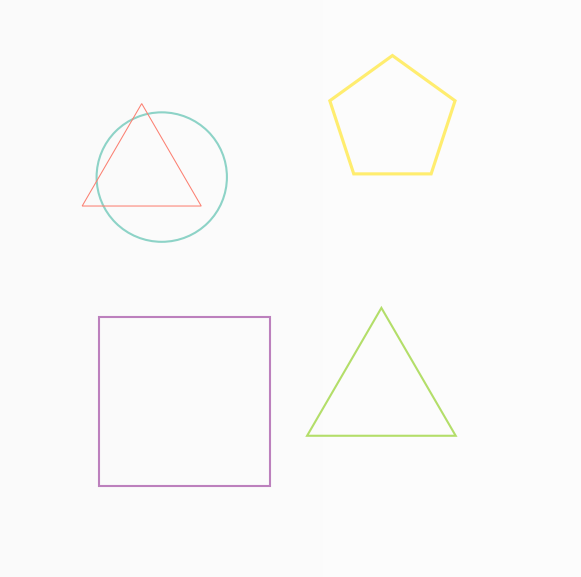[{"shape": "circle", "thickness": 1, "radius": 0.56, "center": [0.278, 0.693]}, {"shape": "triangle", "thickness": 0.5, "radius": 0.59, "center": [0.244, 0.702]}, {"shape": "triangle", "thickness": 1, "radius": 0.74, "center": [0.656, 0.318]}, {"shape": "square", "thickness": 1, "radius": 0.73, "center": [0.317, 0.304]}, {"shape": "pentagon", "thickness": 1.5, "radius": 0.57, "center": [0.675, 0.79]}]